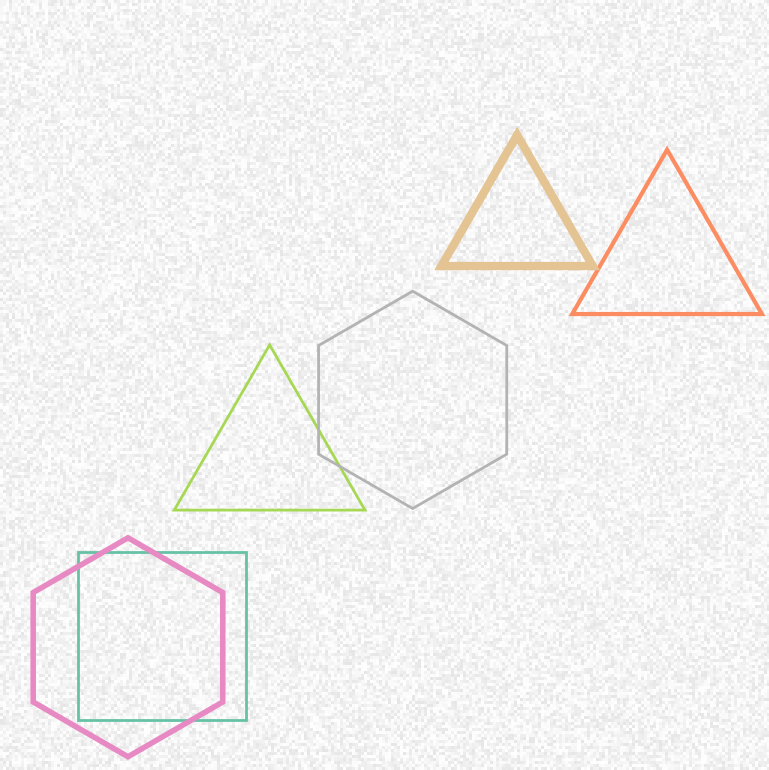[{"shape": "square", "thickness": 1, "radius": 0.54, "center": [0.21, 0.174]}, {"shape": "triangle", "thickness": 1.5, "radius": 0.71, "center": [0.866, 0.663]}, {"shape": "hexagon", "thickness": 2, "radius": 0.71, "center": [0.166, 0.159]}, {"shape": "triangle", "thickness": 1, "radius": 0.72, "center": [0.35, 0.409]}, {"shape": "triangle", "thickness": 3, "radius": 0.57, "center": [0.672, 0.711]}, {"shape": "hexagon", "thickness": 1, "radius": 0.71, "center": [0.536, 0.481]}]